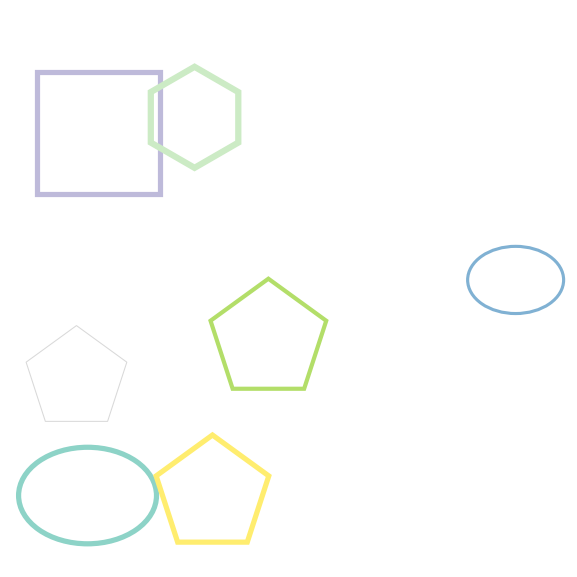[{"shape": "oval", "thickness": 2.5, "radius": 0.6, "center": [0.152, 0.141]}, {"shape": "square", "thickness": 2.5, "radius": 0.53, "center": [0.17, 0.769]}, {"shape": "oval", "thickness": 1.5, "radius": 0.42, "center": [0.893, 0.514]}, {"shape": "pentagon", "thickness": 2, "radius": 0.53, "center": [0.465, 0.411]}, {"shape": "pentagon", "thickness": 0.5, "radius": 0.46, "center": [0.132, 0.344]}, {"shape": "hexagon", "thickness": 3, "radius": 0.44, "center": [0.337, 0.796]}, {"shape": "pentagon", "thickness": 2.5, "radius": 0.51, "center": [0.368, 0.143]}]